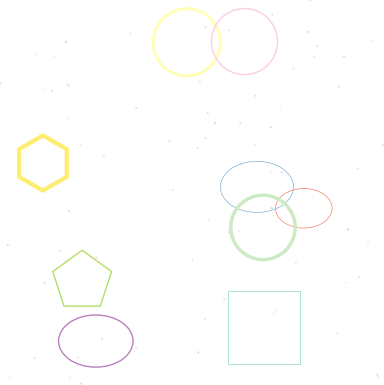[{"shape": "square", "thickness": 0.5, "radius": 0.47, "center": [0.685, 0.149]}, {"shape": "circle", "thickness": 2, "radius": 0.44, "center": [0.485, 0.89]}, {"shape": "oval", "thickness": 0.5, "radius": 0.37, "center": [0.789, 0.459]}, {"shape": "oval", "thickness": 0.5, "radius": 0.47, "center": [0.667, 0.515]}, {"shape": "pentagon", "thickness": 1, "radius": 0.4, "center": [0.213, 0.27]}, {"shape": "circle", "thickness": 1, "radius": 0.43, "center": [0.635, 0.892]}, {"shape": "oval", "thickness": 1, "radius": 0.48, "center": [0.249, 0.114]}, {"shape": "circle", "thickness": 2.5, "radius": 0.42, "center": [0.683, 0.409]}, {"shape": "hexagon", "thickness": 3, "radius": 0.36, "center": [0.111, 0.577]}]